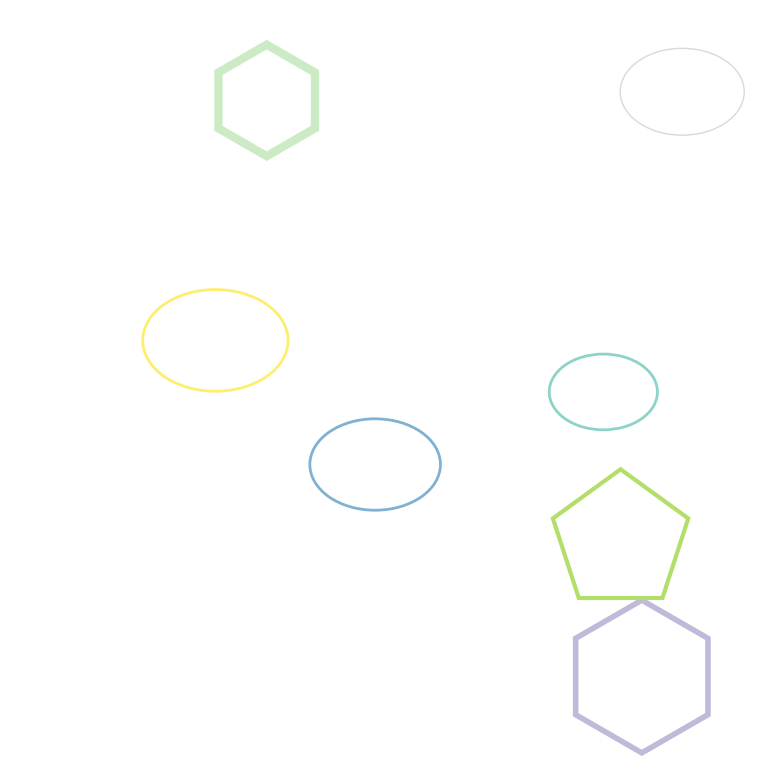[{"shape": "oval", "thickness": 1, "radius": 0.35, "center": [0.784, 0.491]}, {"shape": "hexagon", "thickness": 2, "radius": 0.5, "center": [0.834, 0.121]}, {"shape": "oval", "thickness": 1, "radius": 0.42, "center": [0.487, 0.397]}, {"shape": "pentagon", "thickness": 1.5, "radius": 0.46, "center": [0.806, 0.298]}, {"shape": "oval", "thickness": 0.5, "radius": 0.4, "center": [0.886, 0.881]}, {"shape": "hexagon", "thickness": 3, "radius": 0.36, "center": [0.346, 0.87]}, {"shape": "oval", "thickness": 1, "radius": 0.47, "center": [0.28, 0.558]}]